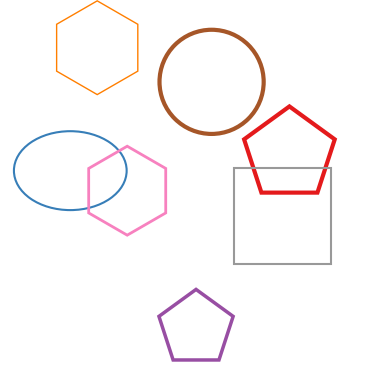[{"shape": "pentagon", "thickness": 3, "radius": 0.62, "center": [0.752, 0.6]}, {"shape": "oval", "thickness": 1.5, "radius": 0.73, "center": [0.183, 0.557]}, {"shape": "pentagon", "thickness": 2.5, "radius": 0.51, "center": [0.509, 0.147]}, {"shape": "hexagon", "thickness": 1, "radius": 0.61, "center": [0.253, 0.876]}, {"shape": "circle", "thickness": 3, "radius": 0.68, "center": [0.55, 0.787]}, {"shape": "hexagon", "thickness": 2, "radius": 0.58, "center": [0.33, 0.505]}, {"shape": "square", "thickness": 1.5, "radius": 0.62, "center": [0.734, 0.439]}]